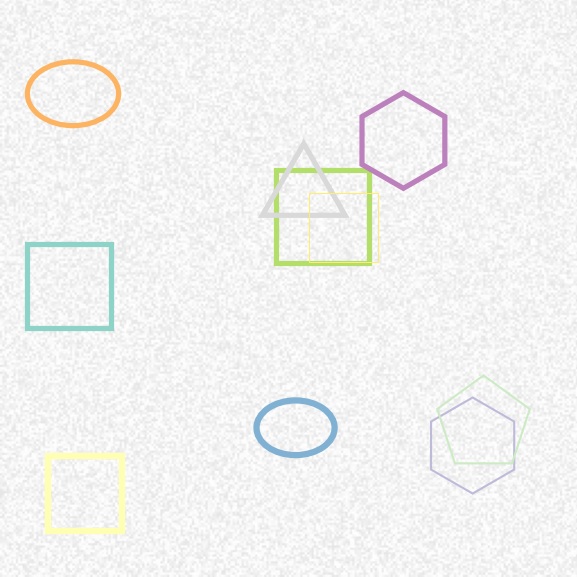[{"shape": "square", "thickness": 2.5, "radius": 0.36, "center": [0.12, 0.504]}, {"shape": "square", "thickness": 3, "radius": 0.32, "center": [0.147, 0.145]}, {"shape": "hexagon", "thickness": 1, "radius": 0.42, "center": [0.818, 0.228]}, {"shape": "oval", "thickness": 3, "radius": 0.34, "center": [0.512, 0.258]}, {"shape": "oval", "thickness": 2.5, "radius": 0.4, "center": [0.126, 0.837]}, {"shape": "square", "thickness": 2.5, "radius": 0.4, "center": [0.559, 0.625]}, {"shape": "triangle", "thickness": 2.5, "radius": 0.41, "center": [0.526, 0.668]}, {"shape": "hexagon", "thickness": 2.5, "radius": 0.41, "center": [0.699, 0.756]}, {"shape": "pentagon", "thickness": 1, "radius": 0.42, "center": [0.837, 0.265]}, {"shape": "square", "thickness": 0.5, "radius": 0.3, "center": [0.595, 0.605]}]